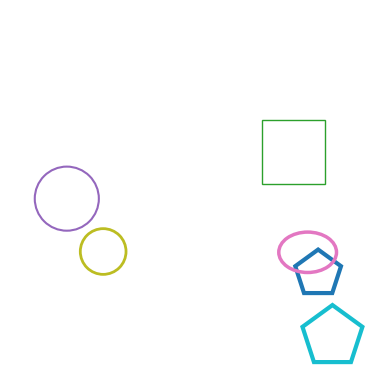[{"shape": "pentagon", "thickness": 3, "radius": 0.31, "center": [0.826, 0.289]}, {"shape": "square", "thickness": 1, "radius": 0.41, "center": [0.763, 0.605]}, {"shape": "circle", "thickness": 1.5, "radius": 0.42, "center": [0.174, 0.484]}, {"shape": "oval", "thickness": 2.5, "radius": 0.37, "center": [0.799, 0.345]}, {"shape": "circle", "thickness": 2, "radius": 0.3, "center": [0.268, 0.347]}, {"shape": "pentagon", "thickness": 3, "radius": 0.41, "center": [0.864, 0.126]}]